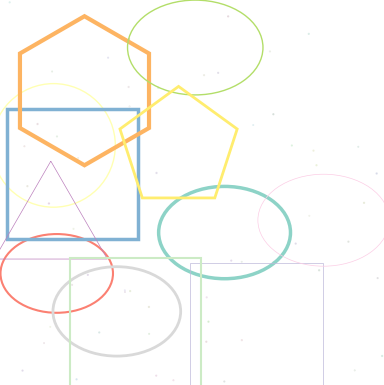[{"shape": "oval", "thickness": 2.5, "radius": 0.86, "center": [0.583, 0.396]}, {"shape": "circle", "thickness": 1, "radius": 0.8, "center": [0.139, 0.622]}, {"shape": "square", "thickness": 0.5, "radius": 0.87, "center": [0.667, 0.144]}, {"shape": "oval", "thickness": 1.5, "radius": 0.73, "center": [0.147, 0.29]}, {"shape": "square", "thickness": 2.5, "radius": 0.85, "center": [0.188, 0.548]}, {"shape": "hexagon", "thickness": 3, "radius": 0.97, "center": [0.219, 0.764]}, {"shape": "oval", "thickness": 1, "radius": 0.88, "center": [0.507, 0.877]}, {"shape": "oval", "thickness": 0.5, "radius": 0.85, "center": [0.84, 0.428]}, {"shape": "oval", "thickness": 2, "radius": 0.83, "center": [0.303, 0.191]}, {"shape": "triangle", "thickness": 0.5, "radius": 0.85, "center": [0.132, 0.412]}, {"shape": "square", "thickness": 1.5, "radius": 0.85, "center": [0.351, 0.16]}, {"shape": "pentagon", "thickness": 2, "radius": 0.8, "center": [0.464, 0.615]}]